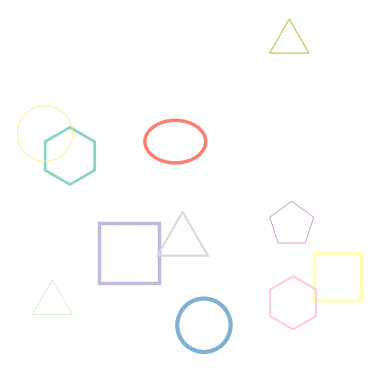[{"shape": "hexagon", "thickness": 2, "radius": 0.37, "center": [0.182, 0.595]}, {"shape": "square", "thickness": 2.5, "radius": 0.31, "center": [0.877, 0.283]}, {"shape": "square", "thickness": 2.5, "radius": 0.39, "center": [0.335, 0.342]}, {"shape": "oval", "thickness": 2.5, "radius": 0.39, "center": [0.455, 0.632]}, {"shape": "circle", "thickness": 3, "radius": 0.35, "center": [0.53, 0.155]}, {"shape": "triangle", "thickness": 1, "radius": 0.29, "center": [0.751, 0.891]}, {"shape": "hexagon", "thickness": 1.5, "radius": 0.35, "center": [0.761, 0.213]}, {"shape": "triangle", "thickness": 1.5, "radius": 0.38, "center": [0.474, 0.374]}, {"shape": "pentagon", "thickness": 0.5, "radius": 0.3, "center": [0.758, 0.417]}, {"shape": "triangle", "thickness": 0.5, "radius": 0.3, "center": [0.136, 0.213]}, {"shape": "circle", "thickness": 0.5, "radius": 0.36, "center": [0.117, 0.653]}]